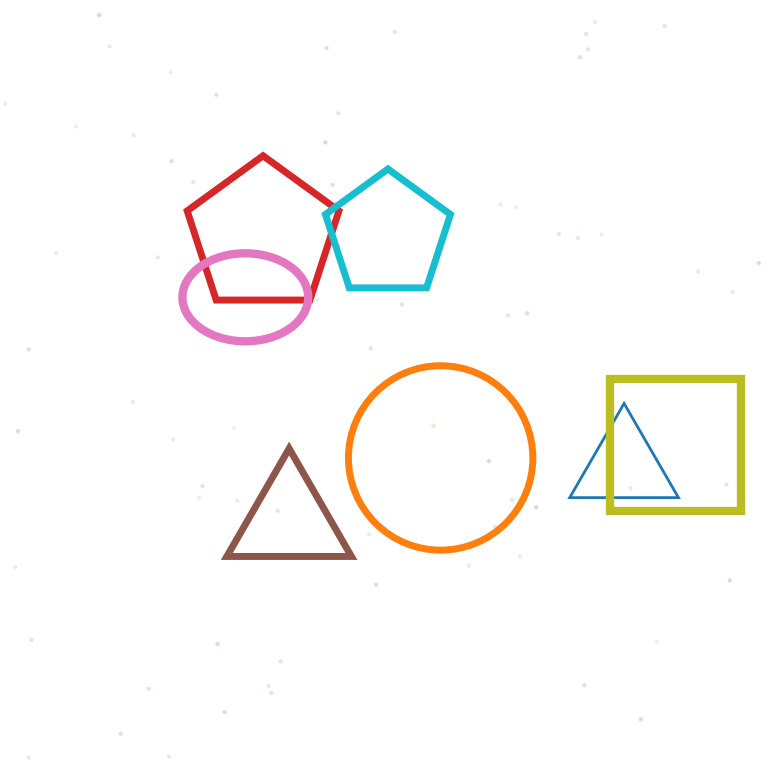[{"shape": "triangle", "thickness": 1, "radius": 0.41, "center": [0.811, 0.394]}, {"shape": "circle", "thickness": 2.5, "radius": 0.6, "center": [0.572, 0.405]}, {"shape": "pentagon", "thickness": 2.5, "radius": 0.52, "center": [0.342, 0.694]}, {"shape": "triangle", "thickness": 2.5, "radius": 0.47, "center": [0.376, 0.324]}, {"shape": "oval", "thickness": 3, "radius": 0.41, "center": [0.319, 0.614]}, {"shape": "square", "thickness": 3, "radius": 0.43, "center": [0.877, 0.422]}, {"shape": "pentagon", "thickness": 2.5, "radius": 0.43, "center": [0.504, 0.695]}]